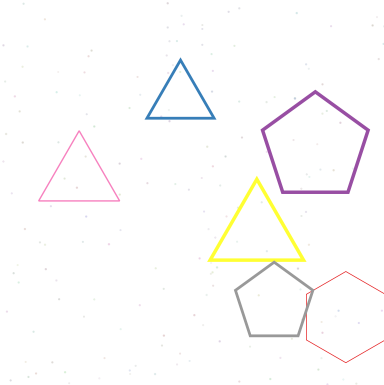[{"shape": "hexagon", "thickness": 0.5, "radius": 0.59, "center": [0.898, 0.176]}, {"shape": "triangle", "thickness": 2, "radius": 0.5, "center": [0.469, 0.743]}, {"shape": "pentagon", "thickness": 2.5, "radius": 0.72, "center": [0.819, 0.617]}, {"shape": "triangle", "thickness": 2.5, "radius": 0.7, "center": [0.667, 0.394]}, {"shape": "triangle", "thickness": 1, "radius": 0.61, "center": [0.206, 0.539]}, {"shape": "pentagon", "thickness": 2, "radius": 0.53, "center": [0.712, 0.213]}]